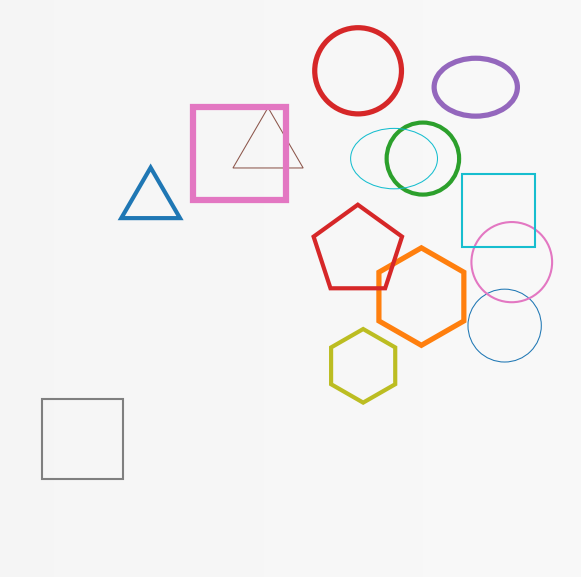[{"shape": "circle", "thickness": 0.5, "radius": 0.32, "center": [0.868, 0.435]}, {"shape": "triangle", "thickness": 2, "radius": 0.29, "center": [0.259, 0.651]}, {"shape": "hexagon", "thickness": 2.5, "radius": 0.42, "center": [0.725, 0.486]}, {"shape": "circle", "thickness": 2, "radius": 0.31, "center": [0.728, 0.725]}, {"shape": "pentagon", "thickness": 2, "radius": 0.4, "center": [0.616, 0.565]}, {"shape": "circle", "thickness": 2.5, "radius": 0.37, "center": [0.616, 0.877]}, {"shape": "oval", "thickness": 2.5, "radius": 0.36, "center": [0.819, 0.848]}, {"shape": "triangle", "thickness": 0.5, "radius": 0.35, "center": [0.461, 0.743]}, {"shape": "square", "thickness": 3, "radius": 0.4, "center": [0.411, 0.734]}, {"shape": "circle", "thickness": 1, "radius": 0.35, "center": [0.88, 0.545]}, {"shape": "square", "thickness": 1, "radius": 0.35, "center": [0.141, 0.239]}, {"shape": "hexagon", "thickness": 2, "radius": 0.32, "center": [0.625, 0.366]}, {"shape": "square", "thickness": 1, "radius": 0.31, "center": [0.858, 0.635]}, {"shape": "oval", "thickness": 0.5, "radius": 0.37, "center": [0.678, 0.724]}]